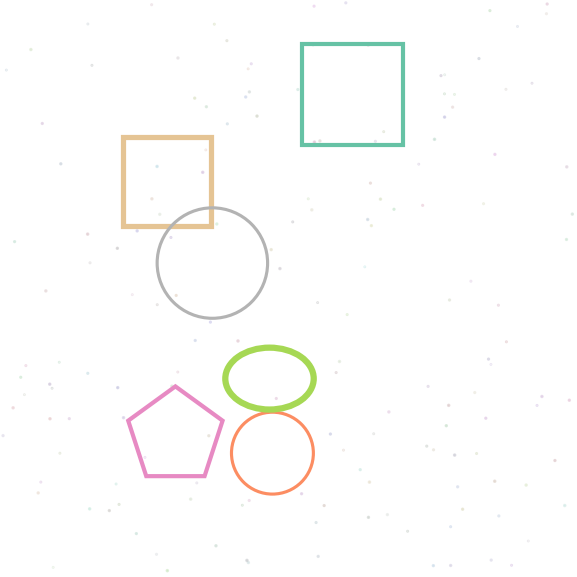[{"shape": "square", "thickness": 2, "radius": 0.44, "center": [0.61, 0.835]}, {"shape": "circle", "thickness": 1.5, "radius": 0.35, "center": [0.472, 0.214]}, {"shape": "pentagon", "thickness": 2, "radius": 0.43, "center": [0.304, 0.244]}, {"shape": "oval", "thickness": 3, "radius": 0.38, "center": [0.467, 0.344]}, {"shape": "square", "thickness": 2.5, "radius": 0.38, "center": [0.289, 0.685]}, {"shape": "circle", "thickness": 1.5, "radius": 0.48, "center": [0.368, 0.544]}]